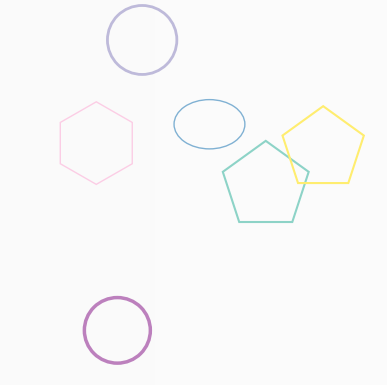[{"shape": "pentagon", "thickness": 1.5, "radius": 0.58, "center": [0.686, 0.518]}, {"shape": "circle", "thickness": 2, "radius": 0.45, "center": [0.367, 0.896]}, {"shape": "oval", "thickness": 1, "radius": 0.46, "center": [0.541, 0.677]}, {"shape": "hexagon", "thickness": 1, "radius": 0.54, "center": [0.248, 0.628]}, {"shape": "circle", "thickness": 2.5, "radius": 0.43, "center": [0.303, 0.142]}, {"shape": "pentagon", "thickness": 1.5, "radius": 0.55, "center": [0.834, 0.614]}]